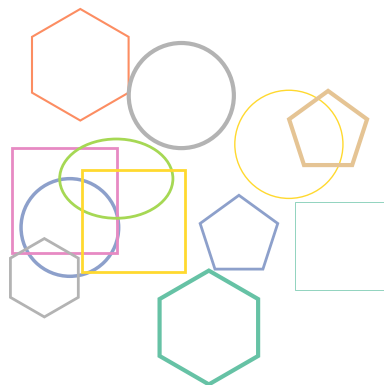[{"shape": "hexagon", "thickness": 3, "radius": 0.74, "center": [0.542, 0.149]}, {"shape": "square", "thickness": 0.5, "radius": 0.57, "center": [0.882, 0.362]}, {"shape": "hexagon", "thickness": 1.5, "radius": 0.72, "center": [0.209, 0.832]}, {"shape": "pentagon", "thickness": 2, "radius": 0.53, "center": [0.621, 0.387]}, {"shape": "circle", "thickness": 2.5, "radius": 0.63, "center": [0.181, 0.409]}, {"shape": "square", "thickness": 2, "radius": 0.68, "center": [0.168, 0.479]}, {"shape": "oval", "thickness": 2, "radius": 0.74, "center": [0.302, 0.536]}, {"shape": "square", "thickness": 2, "radius": 0.67, "center": [0.346, 0.426]}, {"shape": "circle", "thickness": 1, "radius": 0.7, "center": [0.75, 0.625]}, {"shape": "pentagon", "thickness": 3, "radius": 0.53, "center": [0.852, 0.657]}, {"shape": "circle", "thickness": 3, "radius": 0.68, "center": [0.471, 0.752]}, {"shape": "hexagon", "thickness": 2, "radius": 0.51, "center": [0.115, 0.279]}]